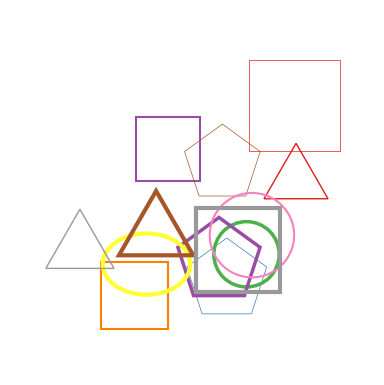[{"shape": "square", "thickness": 0.5, "radius": 0.59, "center": [0.765, 0.726]}, {"shape": "triangle", "thickness": 1, "radius": 0.48, "center": [0.769, 0.532]}, {"shape": "pentagon", "thickness": 0.5, "radius": 0.54, "center": [0.589, 0.273]}, {"shape": "circle", "thickness": 2.5, "radius": 0.42, "center": [0.64, 0.34]}, {"shape": "square", "thickness": 1.5, "radius": 0.42, "center": [0.436, 0.613]}, {"shape": "pentagon", "thickness": 2.5, "radius": 0.56, "center": [0.569, 0.323]}, {"shape": "square", "thickness": 1.5, "radius": 0.43, "center": [0.349, 0.232]}, {"shape": "oval", "thickness": 3, "radius": 0.57, "center": [0.381, 0.314]}, {"shape": "pentagon", "thickness": 0.5, "radius": 0.52, "center": [0.578, 0.574]}, {"shape": "triangle", "thickness": 3, "radius": 0.56, "center": [0.405, 0.393]}, {"shape": "circle", "thickness": 1.5, "radius": 0.55, "center": [0.654, 0.389]}, {"shape": "triangle", "thickness": 1, "radius": 0.51, "center": [0.208, 0.354]}, {"shape": "square", "thickness": 3, "radius": 0.55, "center": [0.619, 0.351]}]